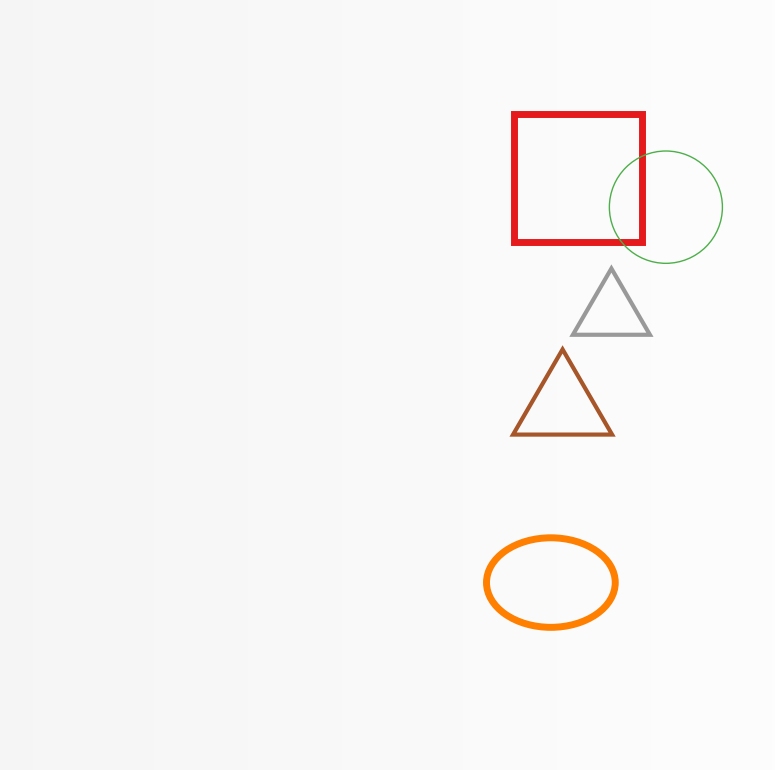[{"shape": "square", "thickness": 2.5, "radius": 0.41, "center": [0.746, 0.769]}, {"shape": "circle", "thickness": 0.5, "radius": 0.36, "center": [0.859, 0.731]}, {"shape": "oval", "thickness": 2.5, "radius": 0.42, "center": [0.711, 0.243]}, {"shape": "triangle", "thickness": 1.5, "radius": 0.37, "center": [0.726, 0.472]}, {"shape": "triangle", "thickness": 1.5, "radius": 0.29, "center": [0.789, 0.594]}]